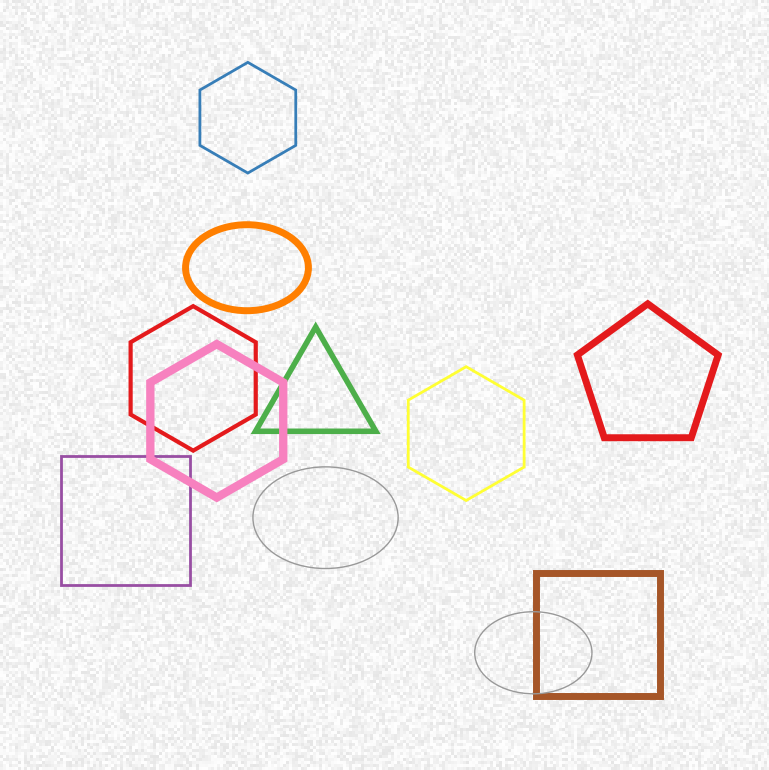[{"shape": "hexagon", "thickness": 1.5, "radius": 0.47, "center": [0.251, 0.509]}, {"shape": "pentagon", "thickness": 2.5, "radius": 0.48, "center": [0.841, 0.509]}, {"shape": "hexagon", "thickness": 1, "radius": 0.36, "center": [0.322, 0.847]}, {"shape": "triangle", "thickness": 2, "radius": 0.45, "center": [0.41, 0.485]}, {"shape": "square", "thickness": 1, "radius": 0.42, "center": [0.163, 0.324]}, {"shape": "oval", "thickness": 2.5, "radius": 0.4, "center": [0.321, 0.652]}, {"shape": "hexagon", "thickness": 1, "radius": 0.43, "center": [0.605, 0.437]}, {"shape": "square", "thickness": 2.5, "radius": 0.4, "center": [0.777, 0.176]}, {"shape": "hexagon", "thickness": 3, "radius": 0.5, "center": [0.282, 0.453]}, {"shape": "oval", "thickness": 0.5, "radius": 0.47, "center": [0.423, 0.328]}, {"shape": "oval", "thickness": 0.5, "radius": 0.38, "center": [0.693, 0.152]}]